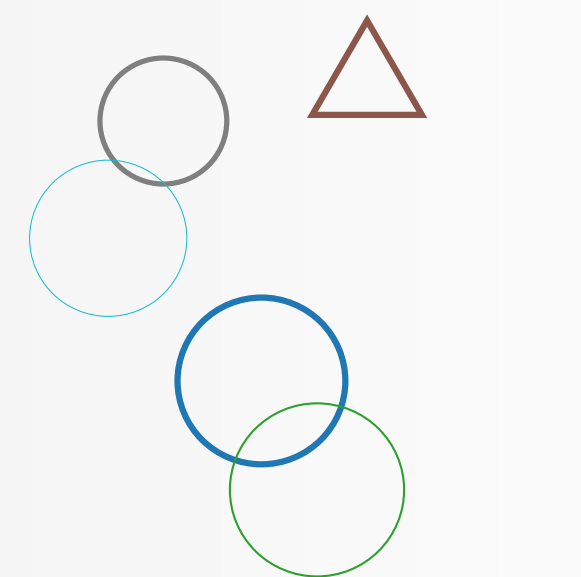[{"shape": "circle", "thickness": 3, "radius": 0.72, "center": [0.45, 0.339]}, {"shape": "circle", "thickness": 1, "radius": 0.75, "center": [0.545, 0.151]}, {"shape": "triangle", "thickness": 3, "radius": 0.54, "center": [0.632, 0.855]}, {"shape": "circle", "thickness": 2.5, "radius": 0.55, "center": [0.281, 0.79]}, {"shape": "circle", "thickness": 0.5, "radius": 0.68, "center": [0.186, 0.587]}]